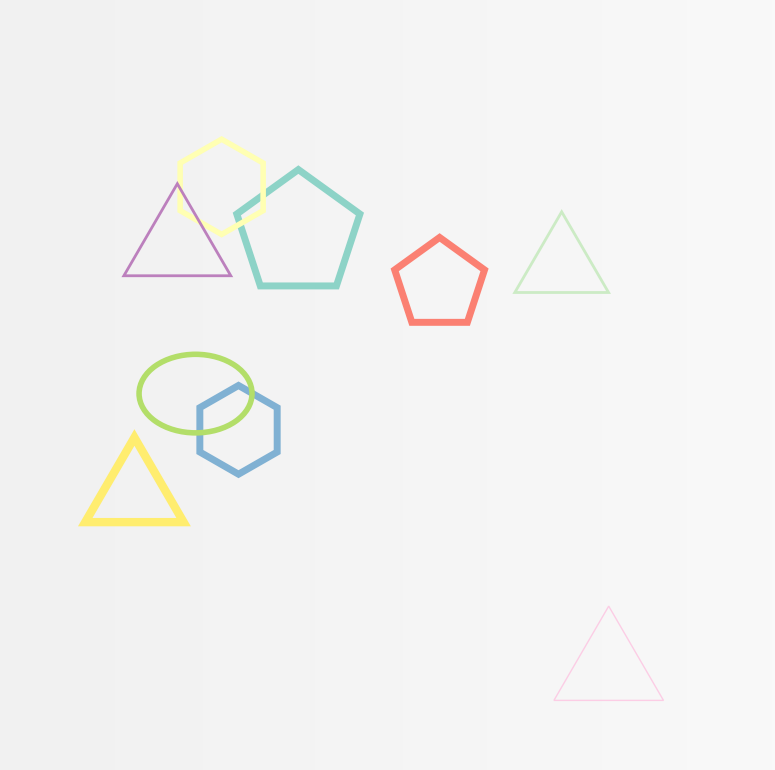[{"shape": "pentagon", "thickness": 2.5, "radius": 0.42, "center": [0.385, 0.696]}, {"shape": "hexagon", "thickness": 2, "radius": 0.31, "center": [0.286, 0.757]}, {"shape": "pentagon", "thickness": 2.5, "radius": 0.3, "center": [0.567, 0.631]}, {"shape": "hexagon", "thickness": 2.5, "radius": 0.29, "center": [0.308, 0.442]}, {"shape": "oval", "thickness": 2, "radius": 0.36, "center": [0.252, 0.489]}, {"shape": "triangle", "thickness": 0.5, "radius": 0.41, "center": [0.785, 0.131]}, {"shape": "triangle", "thickness": 1, "radius": 0.4, "center": [0.229, 0.682]}, {"shape": "triangle", "thickness": 1, "radius": 0.35, "center": [0.725, 0.655]}, {"shape": "triangle", "thickness": 3, "radius": 0.37, "center": [0.173, 0.359]}]